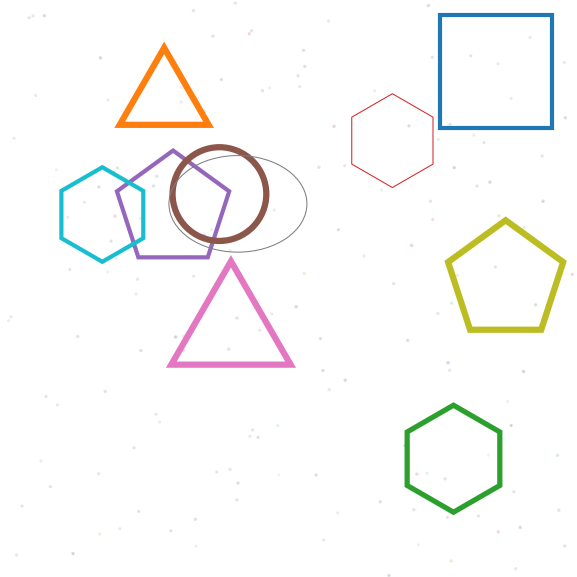[{"shape": "square", "thickness": 2, "radius": 0.49, "center": [0.859, 0.876]}, {"shape": "triangle", "thickness": 3, "radius": 0.44, "center": [0.284, 0.827]}, {"shape": "hexagon", "thickness": 2.5, "radius": 0.46, "center": [0.785, 0.205]}, {"shape": "hexagon", "thickness": 0.5, "radius": 0.41, "center": [0.679, 0.756]}, {"shape": "pentagon", "thickness": 2, "radius": 0.51, "center": [0.3, 0.636]}, {"shape": "circle", "thickness": 3, "radius": 0.41, "center": [0.38, 0.663]}, {"shape": "triangle", "thickness": 3, "radius": 0.6, "center": [0.4, 0.427]}, {"shape": "oval", "thickness": 0.5, "radius": 0.6, "center": [0.412, 0.646]}, {"shape": "pentagon", "thickness": 3, "radius": 0.52, "center": [0.876, 0.513]}, {"shape": "hexagon", "thickness": 2, "radius": 0.41, "center": [0.177, 0.628]}]